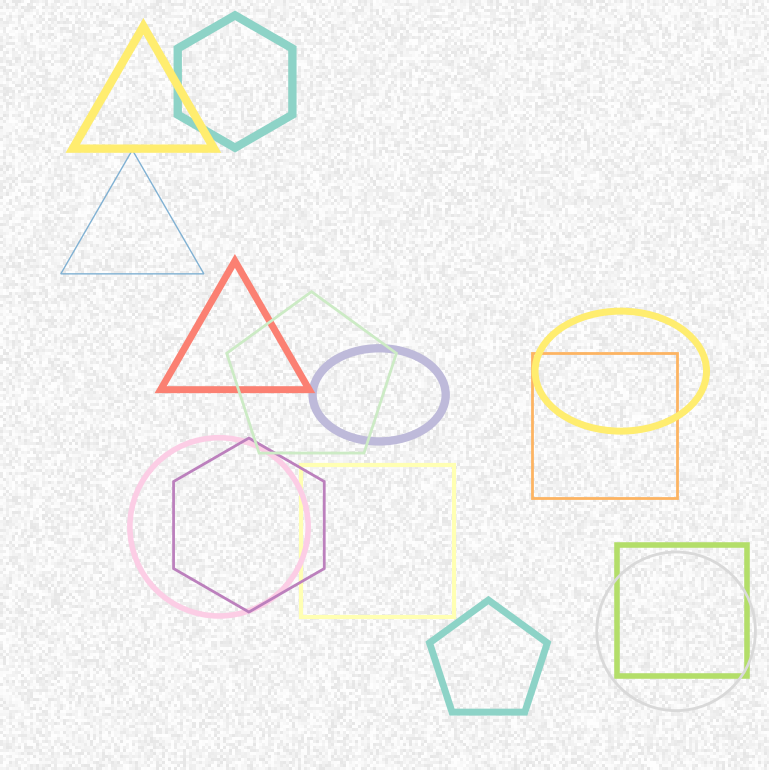[{"shape": "hexagon", "thickness": 3, "radius": 0.43, "center": [0.305, 0.894]}, {"shape": "pentagon", "thickness": 2.5, "radius": 0.4, "center": [0.634, 0.14]}, {"shape": "square", "thickness": 1.5, "radius": 0.5, "center": [0.49, 0.298]}, {"shape": "oval", "thickness": 3, "radius": 0.43, "center": [0.492, 0.487]}, {"shape": "triangle", "thickness": 2.5, "radius": 0.56, "center": [0.305, 0.55]}, {"shape": "triangle", "thickness": 0.5, "radius": 0.54, "center": [0.172, 0.698]}, {"shape": "square", "thickness": 1, "radius": 0.47, "center": [0.785, 0.447]}, {"shape": "square", "thickness": 2, "radius": 0.42, "center": [0.886, 0.207]}, {"shape": "circle", "thickness": 2, "radius": 0.58, "center": [0.284, 0.316]}, {"shape": "circle", "thickness": 1, "radius": 0.52, "center": [0.878, 0.18]}, {"shape": "hexagon", "thickness": 1, "radius": 0.56, "center": [0.323, 0.318]}, {"shape": "pentagon", "thickness": 1, "radius": 0.58, "center": [0.405, 0.505]}, {"shape": "triangle", "thickness": 3, "radius": 0.53, "center": [0.186, 0.86]}, {"shape": "oval", "thickness": 2.5, "radius": 0.56, "center": [0.806, 0.518]}]